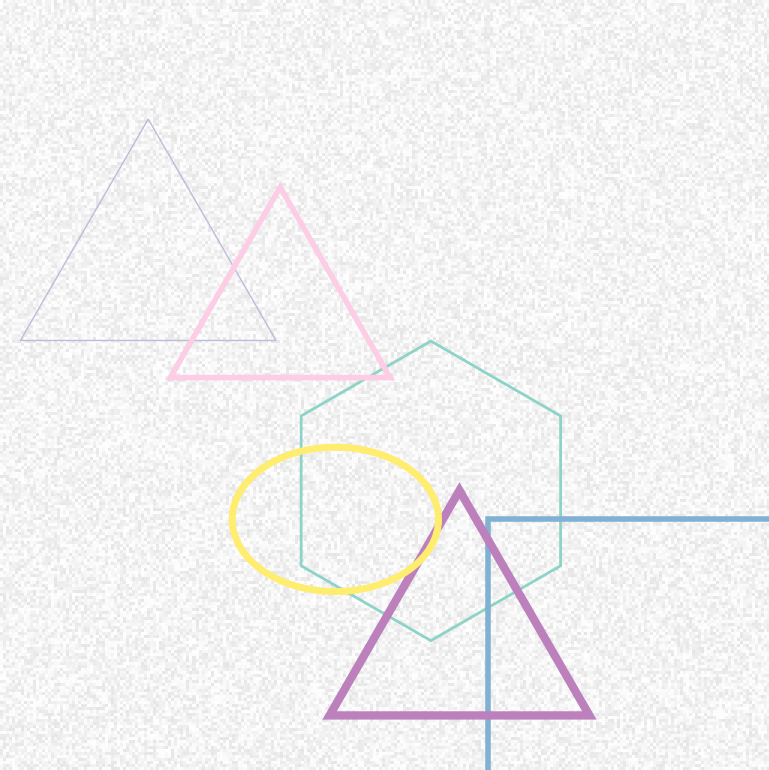[{"shape": "hexagon", "thickness": 1, "radius": 0.97, "center": [0.56, 0.363]}, {"shape": "triangle", "thickness": 0.5, "radius": 0.96, "center": [0.193, 0.654]}, {"shape": "square", "thickness": 2, "radius": 0.98, "center": [0.831, 0.13]}, {"shape": "triangle", "thickness": 2, "radius": 0.82, "center": [0.364, 0.592]}, {"shape": "triangle", "thickness": 3, "radius": 0.97, "center": [0.597, 0.168]}, {"shape": "oval", "thickness": 2.5, "radius": 0.67, "center": [0.436, 0.326]}]